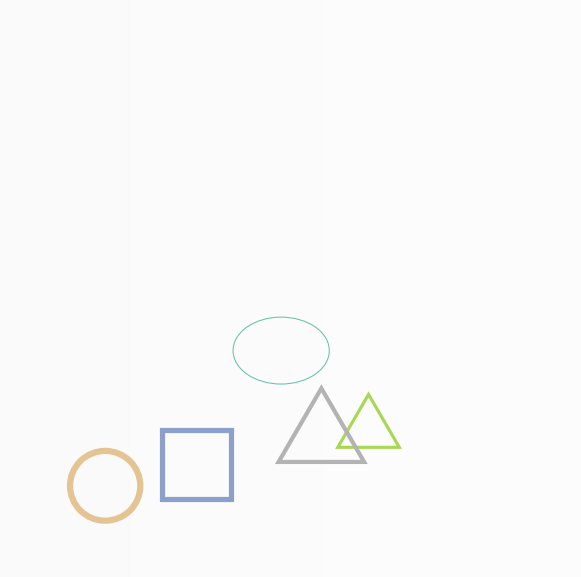[{"shape": "oval", "thickness": 0.5, "radius": 0.41, "center": [0.484, 0.392]}, {"shape": "square", "thickness": 2.5, "radius": 0.3, "center": [0.338, 0.195]}, {"shape": "triangle", "thickness": 1.5, "radius": 0.31, "center": [0.634, 0.255]}, {"shape": "circle", "thickness": 3, "radius": 0.3, "center": [0.181, 0.158]}, {"shape": "triangle", "thickness": 2, "radius": 0.42, "center": [0.553, 0.242]}]